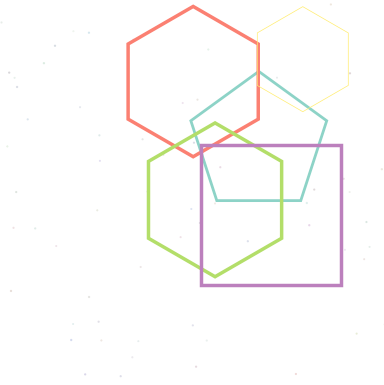[{"shape": "pentagon", "thickness": 2, "radius": 0.93, "center": [0.672, 0.629]}, {"shape": "hexagon", "thickness": 2.5, "radius": 0.98, "center": [0.502, 0.788]}, {"shape": "hexagon", "thickness": 2.5, "radius": 1.0, "center": [0.559, 0.481]}, {"shape": "square", "thickness": 2.5, "radius": 0.91, "center": [0.704, 0.441]}, {"shape": "hexagon", "thickness": 0.5, "radius": 0.68, "center": [0.786, 0.846]}]